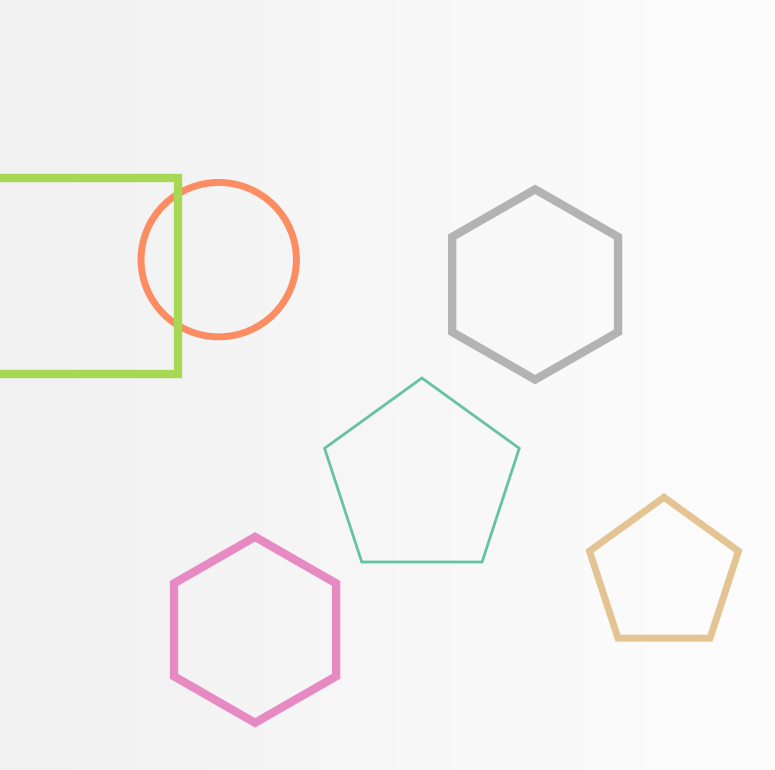[{"shape": "pentagon", "thickness": 1, "radius": 0.66, "center": [0.544, 0.377]}, {"shape": "circle", "thickness": 2.5, "radius": 0.5, "center": [0.282, 0.663]}, {"shape": "hexagon", "thickness": 3, "radius": 0.6, "center": [0.329, 0.182]}, {"shape": "square", "thickness": 3, "radius": 0.64, "center": [0.102, 0.641]}, {"shape": "pentagon", "thickness": 2.5, "radius": 0.51, "center": [0.857, 0.253]}, {"shape": "hexagon", "thickness": 3, "radius": 0.62, "center": [0.69, 0.631]}]